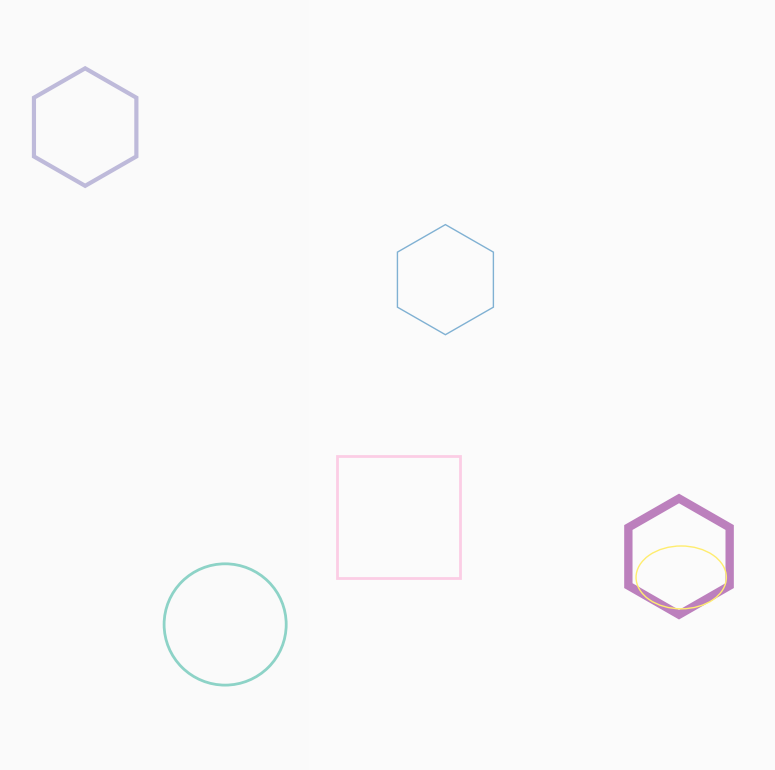[{"shape": "circle", "thickness": 1, "radius": 0.39, "center": [0.291, 0.189]}, {"shape": "hexagon", "thickness": 1.5, "radius": 0.38, "center": [0.11, 0.835]}, {"shape": "hexagon", "thickness": 0.5, "radius": 0.36, "center": [0.575, 0.637]}, {"shape": "square", "thickness": 1, "radius": 0.4, "center": [0.514, 0.329]}, {"shape": "hexagon", "thickness": 3, "radius": 0.38, "center": [0.876, 0.277]}, {"shape": "oval", "thickness": 0.5, "radius": 0.29, "center": [0.879, 0.25]}]